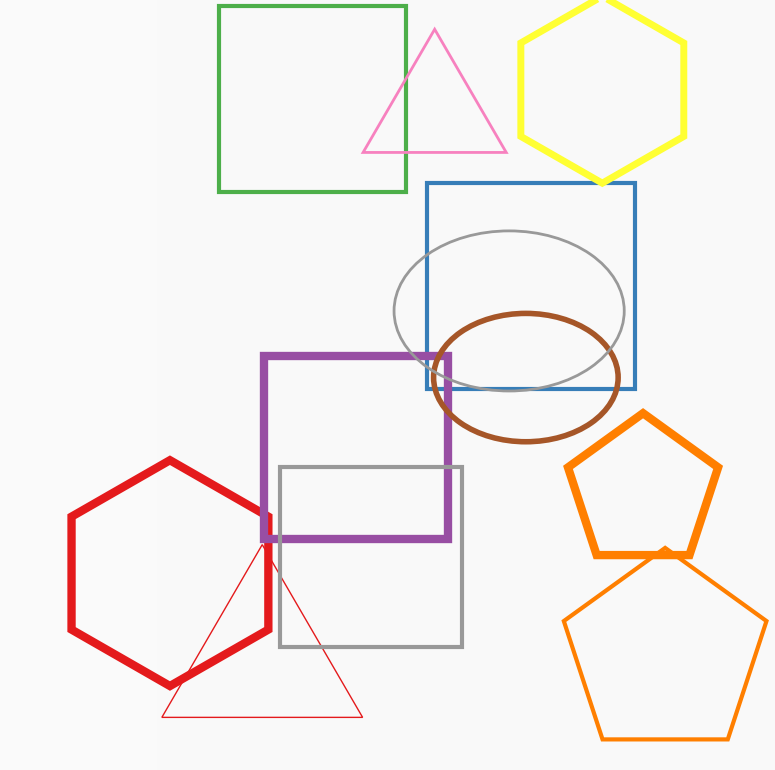[{"shape": "hexagon", "thickness": 3, "radius": 0.73, "center": [0.219, 0.256]}, {"shape": "triangle", "thickness": 0.5, "radius": 0.75, "center": [0.338, 0.143]}, {"shape": "square", "thickness": 1.5, "radius": 0.67, "center": [0.685, 0.628]}, {"shape": "square", "thickness": 1.5, "radius": 0.6, "center": [0.403, 0.872]}, {"shape": "square", "thickness": 3, "radius": 0.6, "center": [0.459, 0.419]}, {"shape": "pentagon", "thickness": 3, "radius": 0.51, "center": [0.83, 0.362]}, {"shape": "pentagon", "thickness": 1.5, "radius": 0.69, "center": [0.858, 0.151]}, {"shape": "hexagon", "thickness": 2.5, "radius": 0.61, "center": [0.777, 0.884]}, {"shape": "oval", "thickness": 2, "radius": 0.6, "center": [0.679, 0.51]}, {"shape": "triangle", "thickness": 1, "radius": 0.53, "center": [0.561, 0.855]}, {"shape": "oval", "thickness": 1, "radius": 0.74, "center": [0.657, 0.596]}, {"shape": "square", "thickness": 1.5, "radius": 0.59, "center": [0.478, 0.277]}]